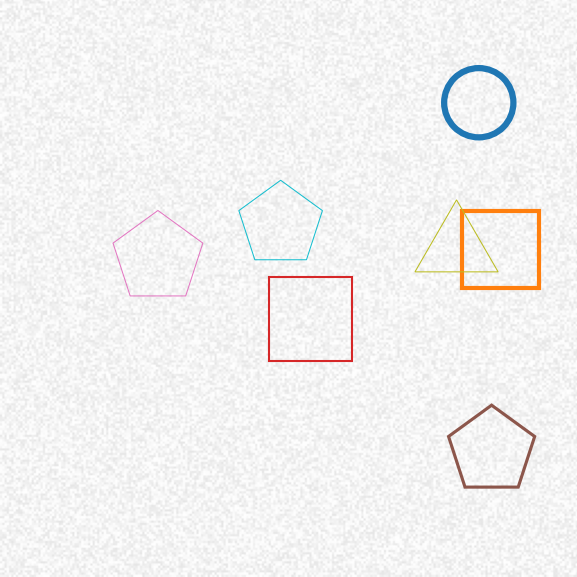[{"shape": "circle", "thickness": 3, "radius": 0.3, "center": [0.829, 0.821]}, {"shape": "square", "thickness": 2, "radius": 0.33, "center": [0.867, 0.567]}, {"shape": "square", "thickness": 1, "radius": 0.36, "center": [0.538, 0.447]}, {"shape": "pentagon", "thickness": 1.5, "radius": 0.39, "center": [0.851, 0.219]}, {"shape": "pentagon", "thickness": 0.5, "radius": 0.41, "center": [0.273, 0.553]}, {"shape": "triangle", "thickness": 0.5, "radius": 0.42, "center": [0.791, 0.57]}, {"shape": "pentagon", "thickness": 0.5, "radius": 0.38, "center": [0.486, 0.611]}]